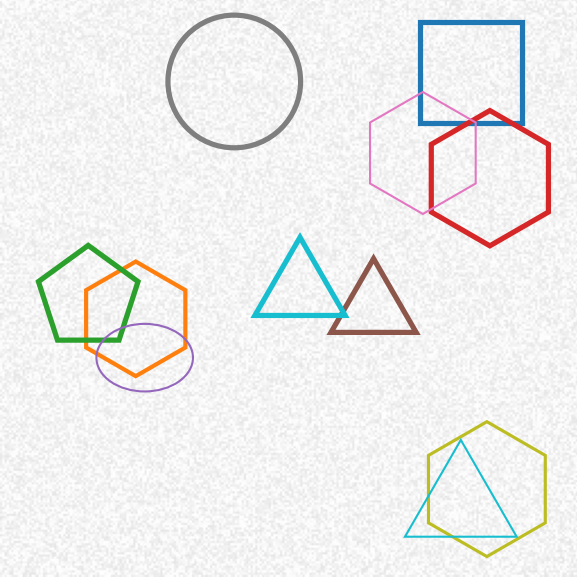[{"shape": "square", "thickness": 2.5, "radius": 0.44, "center": [0.815, 0.873]}, {"shape": "hexagon", "thickness": 2, "radius": 0.5, "center": [0.235, 0.447]}, {"shape": "pentagon", "thickness": 2.5, "radius": 0.45, "center": [0.153, 0.484]}, {"shape": "hexagon", "thickness": 2.5, "radius": 0.59, "center": [0.848, 0.691]}, {"shape": "oval", "thickness": 1, "radius": 0.42, "center": [0.251, 0.38]}, {"shape": "triangle", "thickness": 2.5, "radius": 0.43, "center": [0.647, 0.466]}, {"shape": "hexagon", "thickness": 1, "radius": 0.53, "center": [0.732, 0.734]}, {"shape": "circle", "thickness": 2.5, "radius": 0.57, "center": [0.406, 0.858]}, {"shape": "hexagon", "thickness": 1.5, "radius": 0.58, "center": [0.843, 0.152]}, {"shape": "triangle", "thickness": 1, "radius": 0.56, "center": [0.798, 0.126]}, {"shape": "triangle", "thickness": 2.5, "radius": 0.45, "center": [0.519, 0.498]}]